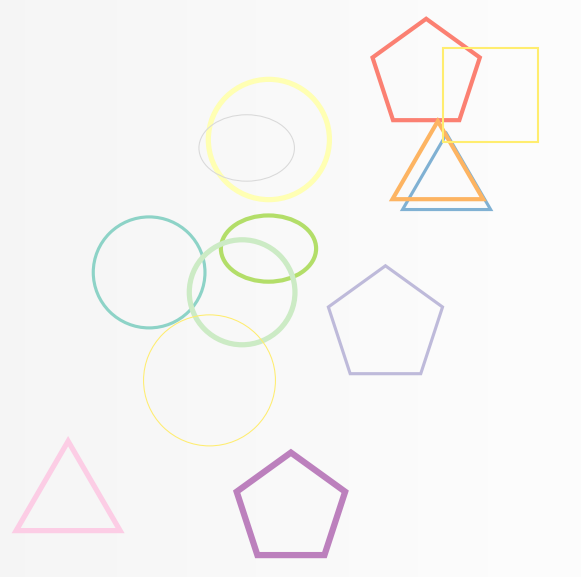[{"shape": "circle", "thickness": 1.5, "radius": 0.48, "center": [0.257, 0.527]}, {"shape": "circle", "thickness": 2.5, "radius": 0.52, "center": [0.463, 0.758]}, {"shape": "pentagon", "thickness": 1.5, "radius": 0.52, "center": [0.663, 0.436]}, {"shape": "pentagon", "thickness": 2, "radius": 0.49, "center": [0.733, 0.87]}, {"shape": "triangle", "thickness": 1.5, "radius": 0.44, "center": [0.768, 0.68]}, {"shape": "triangle", "thickness": 2, "radius": 0.45, "center": [0.753, 0.699]}, {"shape": "oval", "thickness": 2, "radius": 0.41, "center": [0.462, 0.569]}, {"shape": "triangle", "thickness": 2.5, "radius": 0.52, "center": [0.117, 0.132]}, {"shape": "oval", "thickness": 0.5, "radius": 0.41, "center": [0.424, 0.743]}, {"shape": "pentagon", "thickness": 3, "radius": 0.49, "center": [0.5, 0.117]}, {"shape": "circle", "thickness": 2.5, "radius": 0.45, "center": [0.417, 0.493]}, {"shape": "circle", "thickness": 0.5, "radius": 0.57, "center": [0.36, 0.34]}, {"shape": "square", "thickness": 1, "radius": 0.41, "center": [0.844, 0.834]}]